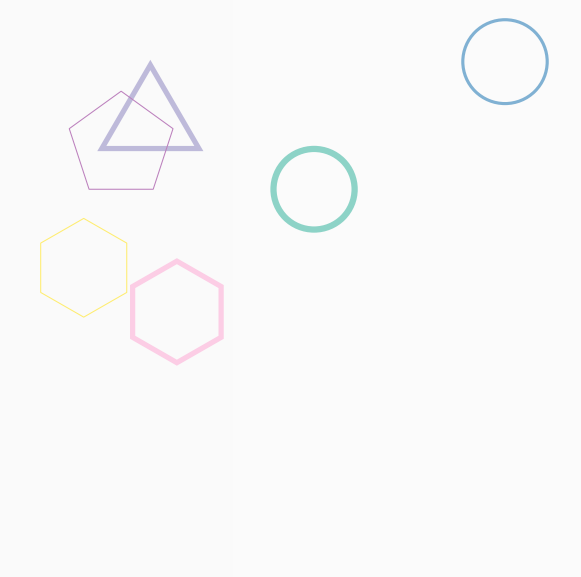[{"shape": "circle", "thickness": 3, "radius": 0.35, "center": [0.54, 0.671]}, {"shape": "triangle", "thickness": 2.5, "radius": 0.48, "center": [0.259, 0.79]}, {"shape": "circle", "thickness": 1.5, "radius": 0.36, "center": [0.869, 0.892]}, {"shape": "hexagon", "thickness": 2.5, "radius": 0.44, "center": [0.304, 0.459]}, {"shape": "pentagon", "thickness": 0.5, "radius": 0.47, "center": [0.208, 0.747]}, {"shape": "hexagon", "thickness": 0.5, "radius": 0.43, "center": [0.144, 0.535]}]